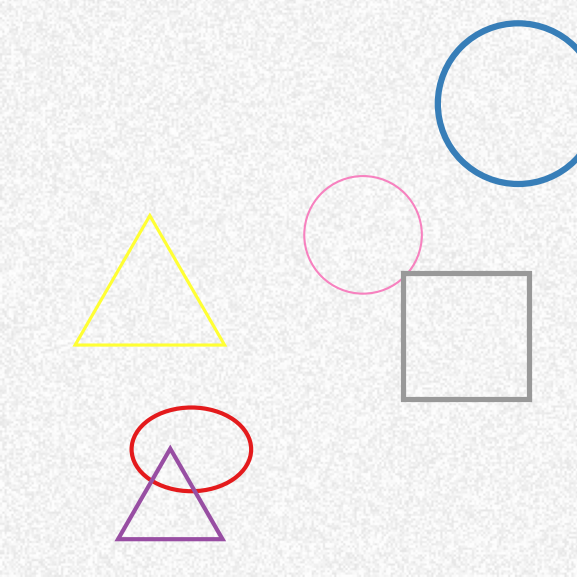[{"shape": "oval", "thickness": 2, "radius": 0.52, "center": [0.331, 0.221]}, {"shape": "circle", "thickness": 3, "radius": 0.7, "center": [0.897, 0.82]}, {"shape": "triangle", "thickness": 2, "radius": 0.52, "center": [0.295, 0.118]}, {"shape": "triangle", "thickness": 1.5, "radius": 0.75, "center": [0.259, 0.476]}, {"shape": "circle", "thickness": 1, "radius": 0.51, "center": [0.629, 0.592]}, {"shape": "square", "thickness": 2.5, "radius": 0.54, "center": [0.807, 0.417]}]